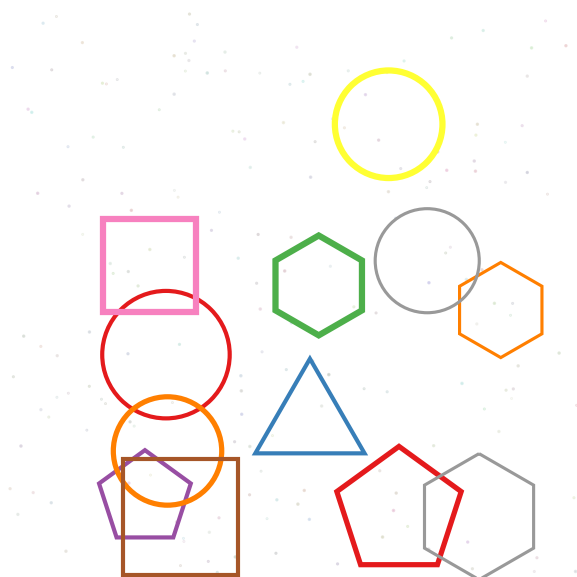[{"shape": "circle", "thickness": 2, "radius": 0.55, "center": [0.287, 0.385]}, {"shape": "pentagon", "thickness": 2.5, "radius": 0.57, "center": [0.691, 0.113]}, {"shape": "triangle", "thickness": 2, "radius": 0.55, "center": [0.537, 0.269]}, {"shape": "hexagon", "thickness": 3, "radius": 0.43, "center": [0.552, 0.505]}, {"shape": "pentagon", "thickness": 2, "radius": 0.42, "center": [0.251, 0.136]}, {"shape": "hexagon", "thickness": 1.5, "radius": 0.41, "center": [0.867, 0.462]}, {"shape": "circle", "thickness": 2.5, "radius": 0.47, "center": [0.29, 0.218]}, {"shape": "circle", "thickness": 3, "radius": 0.47, "center": [0.673, 0.784]}, {"shape": "square", "thickness": 2, "radius": 0.5, "center": [0.313, 0.104]}, {"shape": "square", "thickness": 3, "radius": 0.4, "center": [0.259, 0.539]}, {"shape": "circle", "thickness": 1.5, "radius": 0.45, "center": [0.74, 0.548]}, {"shape": "hexagon", "thickness": 1.5, "radius": 0.55, "center": [0.83, 0.105]}]